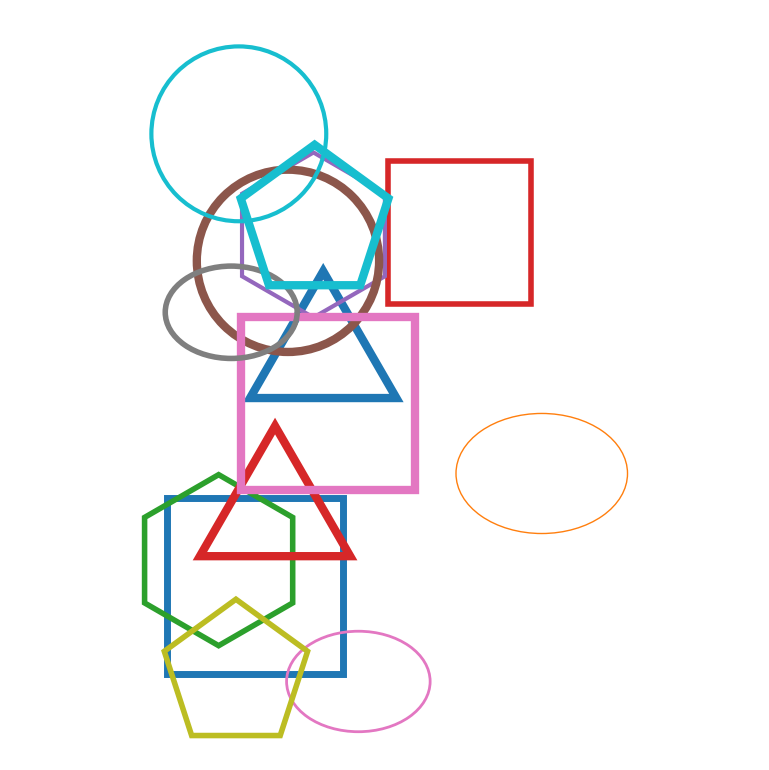[{"shape": "square", "thickness": 2.5, "radius": 0.57, "center": [0.331, 0.239]}, {"shape": "triangle", "thickness": 3, "radius": 0.55, "center": [0.42, 0.538]}, {"shape": "oval", "thickness": 0.5, "radius": 0.56, "center": [0.704, 0.385]}, {"shape": "hexagon", "thickness": 2, "radius": 0.56, "center": [0.284, 0.273]}, {"shape": "square", "thickness": 2, "radius": 0.46, "center": [0.597, 0.698]}, {"shape": "triangle", "thickness": 3, "radius": 0.56, "center": [0.357, 0.334]}, {"shape": "hexagon", "thickness": 1.5, "radius": 0.54, "center": [0.407, 0.695]}, {"shape": "circle", "thickness": 3, "radius": 0.59, "center": [0.374, 0.661]}, {"shape": "oval", "thickness": 1, "radius": 0.47, "center": [0.465, 0.115]}, {"shape": "square", "thickness": 3, "radius": 0.56, "center": [0.426, 0.476]}, {"shape": "oval", "thickness": 2, "radius": 0.43, "center": [0.3, 0.594]}, {"shape": "pentagon", "thickness": 2, "radius": 0.49, "center": [0.306, 0.124]}, {"shape": "pentagon", "thickness": 3, "radius": 0.5, "center": [0.409, 0.711]}, {"shape": "circle", "thickness": 1.5, "radius": 0.57, "center": [0.31, 0.826]}]